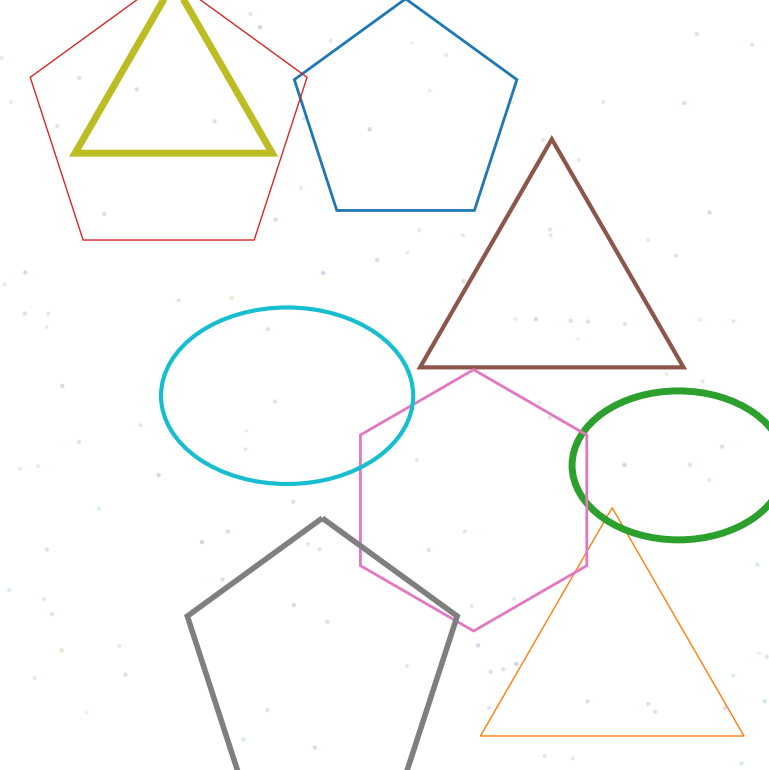[{"shape": "pentagon", "thickness": 1, "radius": 0.76, "center": [0.527, 0.85]}, {"shape": "triangle", "thickness": 0.5, "radius": 0.99, "center": [0.795, 0.143]}, {"shape": "oval", "thickness": 2.5, "radius": 0.69, "center": [0.881, 0.396]}, {"shape": "pentagon", "thickness": 0.5, "radius": 0.94, "center": [0.219, 0.841]}, {"shape": "triangle", "thickness": 1.5, "radius": 0.99, "center": [0.717, 0.622]}, {"shape": "hexagon", "thickness": 1, "radius": 0.85, "center": [0.615, 0.35]}, {"shape": "pentagon", "thickness": 2, "radius": 0.92, "center": [0.419, 0.143]}, {"shape": "triangle", "thickness": 2.5, "radius": 0.74, "center": [0.226, 0.875]}, {"shape": "oval", "thickness": 1.5, "radius": 0.82, "center": [0.373, 0.486]}]